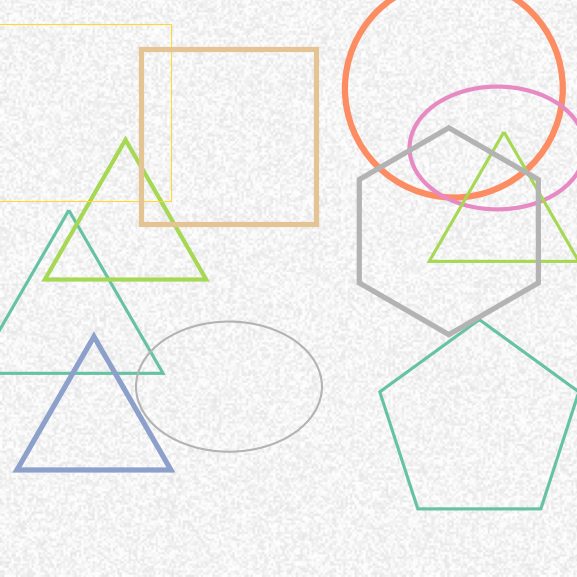[{"shape": "pentagon", "thickness": 1.5, "radius": 0.91, "center": [0.83, 0.265]}, {"shape": "triangle", "thickness": 1.5, "radius": 0.94, "center": [0.119, 0.447]}, {"shape": "circle", "thickness": 3, "radius": 0.94, "center": [0.786, 0.846]}, {"shape": "triangle", "thickness": 2.5, "radius": 0.77, "center": [0.163, 0.262]}, {"shape": "oval", "thickness": 2, "radius": 0.76, "center": [0.861, 0.743]}, {"shape": "triangle", "thickness": 1.5, "radius": 0.75, "center": [0.873, 0.621]}, {"shape": "triangle", "thickness": 2, "radius": 0.81, "center": [0.217, 0.596]}, {"shape": "square", "thickness": 0.5, "radius": 0.77, "center": [0.143, 0.805]}, {"shape": "square", "thickness": 2.5, "radius": 0.76, "center": [0.395, 0.763]}, {"shape": "oval", "thickness": 1, "radius": 0.8, "center": [0.397, 0.33]}, {"shape": "hexagon", "thickness": 2.5, "radius": 0.9, "center": [0.777, 0.599]}]